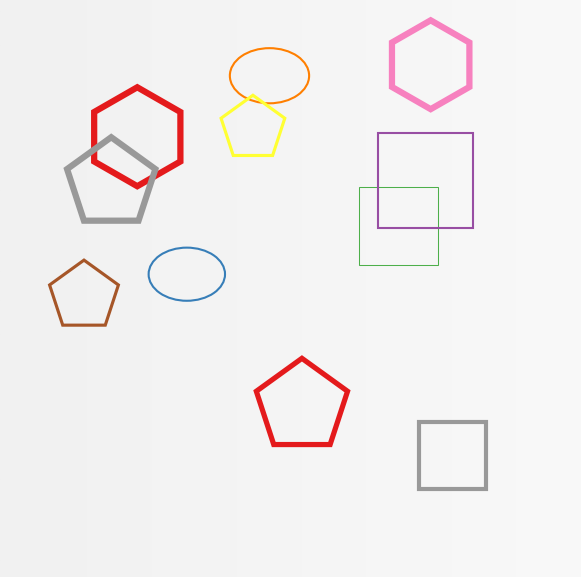[{"shape": "pentagon", "thickness": 2.5, "radius": 0.41, "center": [0.519, 0.296]}, {"shape": "hexagon", "thickness": 3, "radius": 0.43, "center": [0.236, 0.762]}, {"shape": "oval", "thickness": 1, "radius": 0.33, "center": [0.321, 0.524]}, {"shape": "square", "thickness": 0.5, "radius": 0.34, "center": [0.685, 0.608]}, {"shape": "square", "thickness": 1, "radius": 0.41, "center": [0.732, 0.687]}, {"shape": "oval", "thickness": 1, "radius": 0.34, "center": [0.464, 0.868]}, {"shape": "pentagon", "thickness": 1.5, "radius": 0.29, "center": [0.435, 0.777]}, {"shape": "pentagon", "thickness": 1.5, "radius": 0.31, "center": [0.145, 0.486]}, {"shape": "hexagon", "thickness": 3, "radius": 0.38, "center": [0.741, 0.887]}, {"shape": "pentagon", "thickness": 3, "radius": 0.4, "center": [0.191, 0.682]}, {"shape": "square", "thickness": 2, "radius": 0.29, "center": [0.778, 0.21]}]